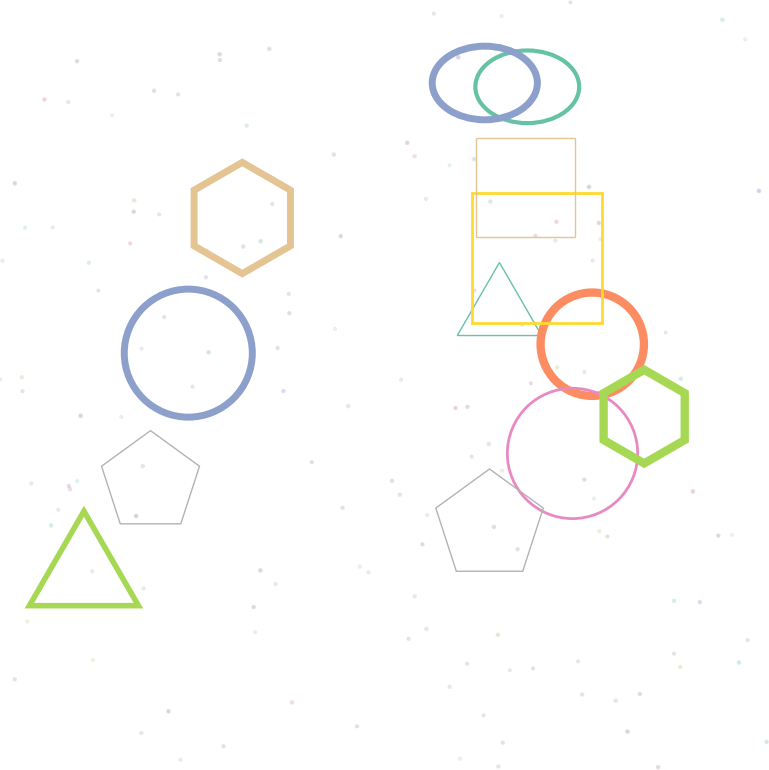[{"shape": "triangle", "thickness": 0.5, "radius": 0.32, "center": [0.649, 0.596]}, {"shape": "oval", "thickness": 1.5, "radius": 0.34, "center": [0.685, 0.887]}, {"shape": "circle", "thickness": 3, "radius": 0.34, "center": [0.769, 0.553]}, {"shape": "oval", "thickness": 2.5, "radius": 0.34, "center": [0.63, 0.892]}, {"shape": "circle", "thickness": 2.5, "radius": 0.42, "center": [0.245, 0.541]}, {"shape": "circle", "thickness": 1, "radius": 0.42, "center": [0.744, 0.411]}, {"shape": "triangle", "thickness": 2, "radius": 0.41, "center": [0.109, 0.254]}, {"shape": "hexagon", "thickness": 3, "radius": 0.3, "center": [0.837, 0.459]}, {"shape": "square", "thickness": 1, "radius": 0.42, "center": [0.697, 0.665]}, {"shape": "hexagon", "thickness": 2.5, "radius": 0.36, "center": [0.315, 0.717]}, {"shape": "square", "thickness": 0.5, "radius": 0.32, "center": [0.682, 0.756]}, {"shape": "pentagon", "thickness": 0.5, "radius": 0.33, "center": [0.195, 0.374]}, {"shape": "pentagon", "thickness": 0.5, "radius": 0.37, "center": [0.636, 0.318]}]